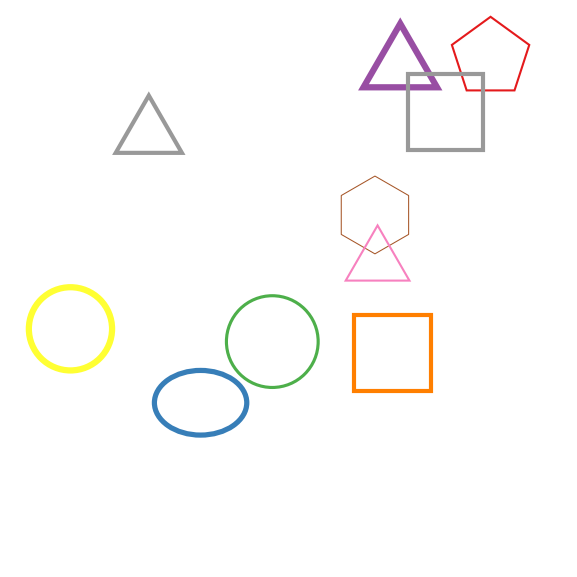[{"shape": "pentagon", "thickness": 1, "radius": 0.35, "center": [0.849, 0.9]}, {"shape": "oval", "thickness": 2.5, "radius": 0.4, "center": [0.347, 0.302]}, {"shape": "circle", "thickness": 1.5, "radius": 0.4, "center": [0.472, 0.408]}, {"shape": "triangle", "thickness": 3, "radius": 0.37, "center": [0.693, 0.885]}, {"shape": "square", "thickness": 2, "radius": 0.33, "center": [0.679, 0.387]}, {"shape": "circle", "thickness": 3, "radius": 0.36, "center": [0.122, 0.43]}, {"shape": "hexagon", "thickness": 0.5, "radius": 0.34, "center": [0.649, 0.627]}, {"shape": "triangle", "thickness": 1, "radius": 0.32, "center": [0.654, 0.545]}, {"shape": "square", "thickness": 2, "radius": 0.33, "center": [0.771, 0.806]}, {"shape": "triangle", "thickness": 2, "radius": 0.33, "center": [0.258, 0.768]}]